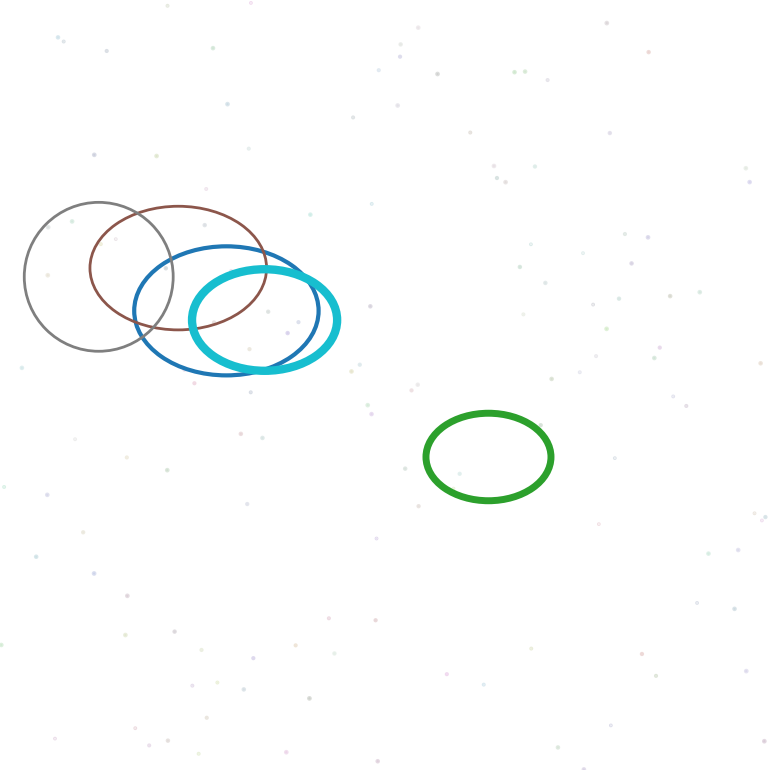[{"shape": "oval", "thickness": 1.5, "radius": 0.6, "center": [0.294, 0.596]}, {"shape": "oval", "thickness": 2.5, "radius": 0.41, "center": [0.634, 0.407]}, {"shape": "oval", "thickness": 1, "radius": 0.57, "center": [0.232, 0.652]}, {"shape": "circle", "thickness": 1, "radius": 0.48, "center": [0.128, 0.641]}, {"shape": "oval", "thickness": 3, "radius": 0.47, "center": [0.344, 0.584]}]